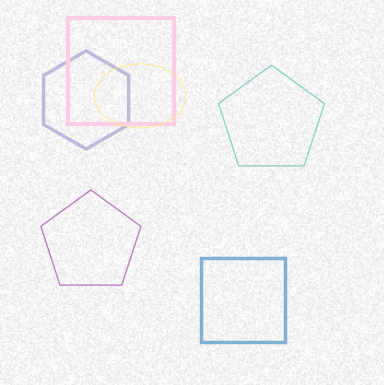[{"shape": "pentagon", "thickness": 1, "radius": 0.72, "center": [0.705, 0.686]}, {"shape": "hexagon", "thickness": 2.5, "radius": 0.64, "center": [0.224, 0.74]}, {"shape": "square", "thickness": 2.5, "radius": 0.55, "center": [0.63, 0.221]}, {"shape": "square", "thickness": 3, "radius": 0.68, "center": [0.314, 0.816]}, {"shape": "pentagon", "thickness": 1, "radius": 0.68, "center": [0.236, 0.37]}, {"shape": "oval", "thickness": 0.5, "radius": 0.59, "center": [0.364, 0.751]}]